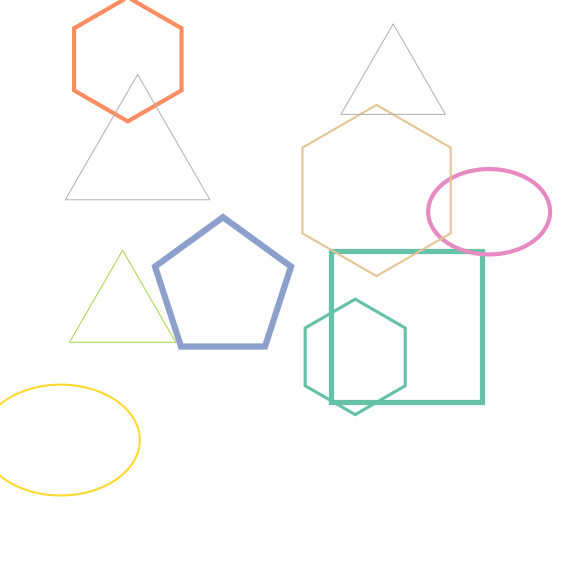[{"shape": "square", "thickness": 2.5, "radius": 0.65, "center": [0.704, 0.433]}, {"shape": "hexagon", "thickness": 1.5, "radius": 0.5, "center": [0.615, 0.381]}, {"shape": "hexagon", "thickness": 2, "radius": 0.54, "center": [0.221, 0.896]}, {"shape": "pentagon", "thickness": 3, "radius": 0.62, "center": [0.386, 0.499]}, {"shape": "oval", "thickness": 2, "radius": 0.53, "center": [0.847, 0.632]}, {"shape": "triangle", "thickness": 0.5, "radius": 0.53, "center": [0.212, 0.46]}, {"shape": "oval", "thickness": 1, "radius": 0.69, "center": [0.105, 0.237]}, {"shape": "hexagon", "thickness": 1, "radius": 0.74, "center": [0.652, 0.669]}, {"shape": "triangle", "thickness": 0.5, "radius": 0.52, "center": [0.681, 0.853]}, {"shape": "triangle", "thickness": 0.5, "radius": 0.72, "center": [0.238, 0.726]}]